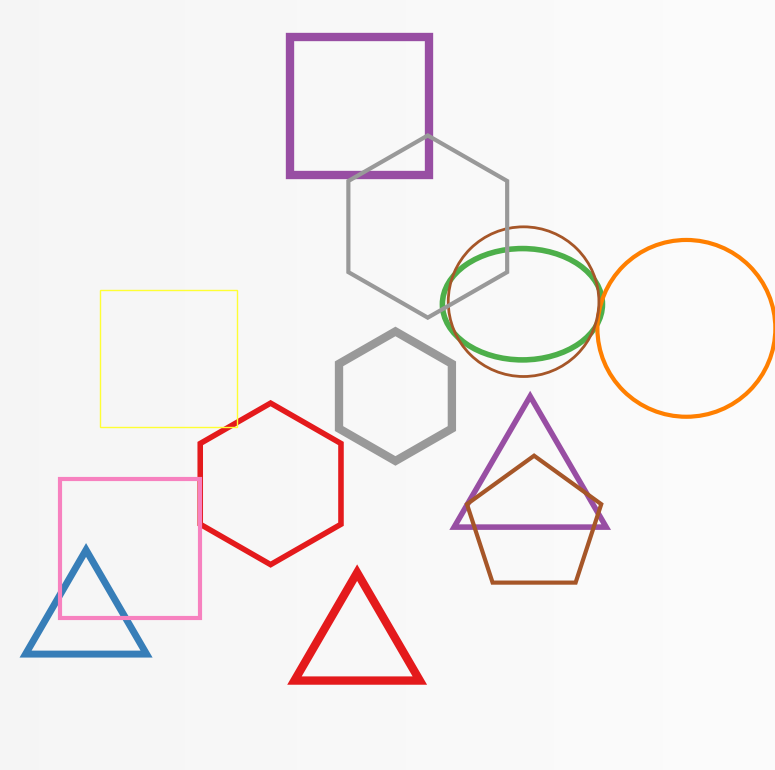[{"shape": "triangle", "thickness": 3, "radius": 0.47, "center": [0.461, 0.163]}, {"shape": "hexagon", "thickness": 2, "radius": 0.52, "center": [0.349, 0.372]}, {"shape": "triangle", "thickness": 2.5, "radius": 0.45, "center": [0.111, 0.196]}, {"shape": "oval", "thickness": 2, "radius": 0.52, "center": [0.674, 0.605]}, {"shape": "square", "thickness": 3, "radius": 0.45, "center": [0.464, 0.862]}, {"shape": "triangle", "thickness": 2, "radius": 0.57, "center": [0.684, 0.372]}, {"shape": "circle", "thickness": 1.5, "radius": 0.57, "center": [0.886, 0.574]}, {"shape": "square", "thickness": 0.5, "radius": 0.44, "center": [0.217, 0.534]}, {"shape": "circle", "thickness": 1, "radius": 0.49, "center": [0.676, 0.608]}, {"shape": "pentagon", "thickness": 1.5, "radius": 0.46, "center": [0.689, 0.317]}, {"shape": "square", "thickness": 1.5, "radius": 0.45, "center": [0.168, 0.288]}, {"shape": "hexagon", "thickness": 1.5, "radius": 0.59, "center": [0.552, 0.706]}, {"shape": "hexagon", "thickness": 3, "radius": 0.42, "center": [0.51, 0.485]}]